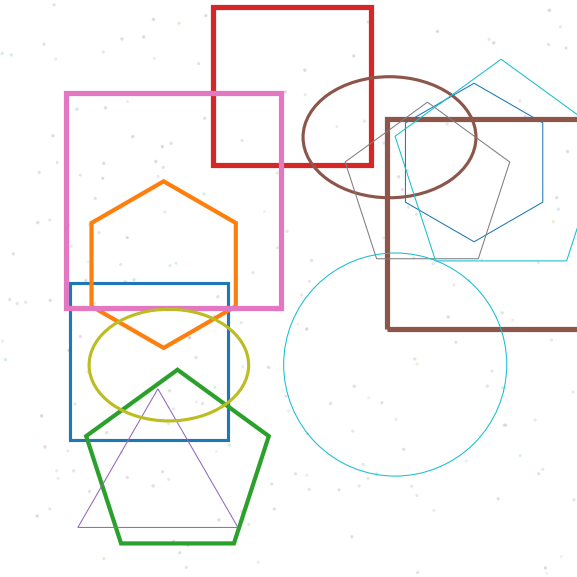[{"shape": "square", "thickness": 1.5, "radius": 0.68, "center": [0.258, 0.373]}, {"shape": "hexagon", "thickness": 0.5, "radius": 0.69, "center": [0.821, 0.718]}, {"shape": "hexagon", "thickness": 2, "radius": 0.72, "center": [0.283, 0.541]}, {"shape": "pentagon", "thickness": 2, "radius": 0.83, "center": [0.307, 0.193]}, {"shape": "square", "thickness": 2.5, "radius": 0.68, "center": [0.505, 0.851]}, {"shape": "triangle", "thickness": 0.5, "radius": 0.8, "center": [0.273, 0.166]}, {"shape": "oval", "thickness": 1.5, "radius": 0.75, "center": [0.674, 0.762]}, {"shape": "square", "thickness": 2.5, "radius": 0.91, "center": [0.852, 0.611]}, {"shape": "square", "thickness": 2.5, "radius": 0.93, "center": [0.301, 0.652]}, {"shape": "pentagon", "thickness": 0.5, "radius": 0.75, "center": [0.74, 0.672]}, {"shape": "oval", "thickness": 1.5, "radius": 0.69, "center": [0.292, 0.367]}, {"shape": "circle", "thickness": 0.5, "radius": 0.97, "center": [0.684, 0.368]}, {"shape": "pentagon", "thickness": 0.5, "radius": 0.97, "center": [0.868, 0.704]}]